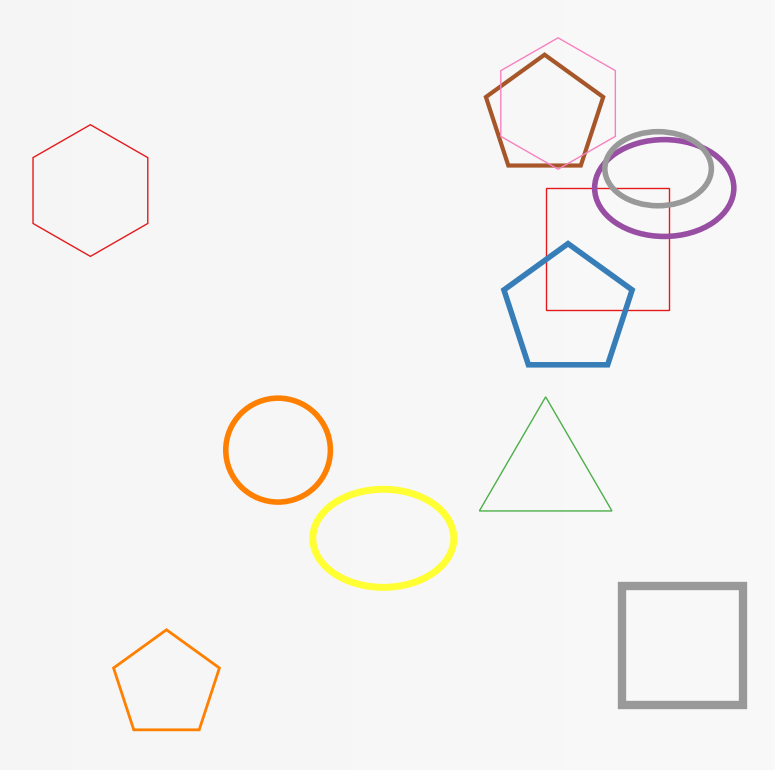[{"shape": "hexagon", "thickness": 0.5, "radius": 0.43, "center": [0.117, 0.753]}, {"shape": "square", "thickness": 0.5, "radius": 0.39, "center": [0.784, 0.677]}, {"shape": "pentagon", "thickness": 2, "radius": 0.43, "center": [0.733, 0.597]}, {"shape": "triangle", "thickness": 0.5, "radius": 0.49, "center": [0.704, 0.386]}, {"shape": "oval", "thickness": 2, "radius": 0.45, "center": [0.857, 0.756]}, {"shape": "circle", "thickness": 2, "radius": 0.34, "center": [0.359, 0.415]}, {"shape": "pentagon", "thickness": 1, "radius": 0.36, "center": [0.215, 0.11]}, {"shape": "oval", "thickness": 2.5, "radius": 0.45, "center": [0.495, 0.301]}, {"shape": "pentagon", "thickness": 1.5, "radius": 0.4, "center": [0.703, 0.849]}, {"shape": "hexagon", "thickness": 0.5, "radius": 0.43, "center": [0.72, 0.866]}, {"shape": "oval", "thickness": 2, "radius": 0.34, "center": [0.849, 0.781]}, {"shape": "square", "thickness": 3, "radius": 0.39, "center": [0.881, 0.162]}]